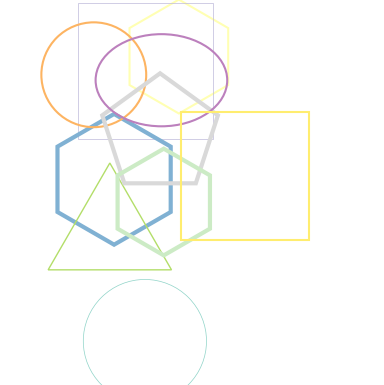[{"shape": "circle", "thickness": 0.5, "radius": 0.8, "center": [0.376, 0.114]}, {"shape": "hexagon", "thickness": 1.5, "radius": 0.74, "center": [0.465, 0.853]}, {"shape": "square", "thickness": 0.5, "radius": 0.88, "center": [0.378, 0.815]}, {"shape": "hexagon", "thickness": 3, "radius": 0.85, "center": [0.296, 0.534]}, {"shape": "circle", "thickness": 1.5, "radius": 0.68, "center": [0.244, 0.806]}, {"shape": "triangle", "thickness": 1, "radius": 0.92, "center": [0.285, 0.392]}, {"shape": "pentagon", "thickness": 3, "radius": 0.79, "center": [0.416, 0.652]}, {"shape": "oval", "thickness": 1.5, "radius": 0.85, "center": [0.419, 0.792]}, {"shape": "hexagon", "thickness": 3, "radius": 0.69, "center": [0.425, 0.475]}, {"shape": "square", "thickness": 1.5, "radius": 0.83, "center": [0.636, 0.543]}]